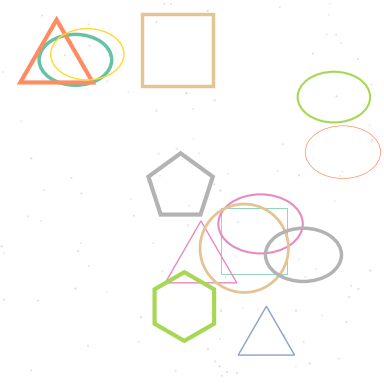[{"shape": "oval", "thickness": 2.5, "radius": 0.47, "center": [0.196, 0.845]}, {"shape": "square", "thickness": 0.5, "radius": 0.43, "center": [0.659, 0.373]}, {"shape": "triangle", "thickness": 3, "radius": 0.54, "center": [0.147, 0.84]}, {"shape": "oval", "thickness": 0.5, "radius": 0.49, "center": [0.891, 0.605]}, {"shape": "triangle", "thickness": 1, "radius": 0.42, "center": [0.692, 0.12]}, {"shape": "triangle", "thickness": 1, "radius": 0.54, "center": [0.522, 0.319]}, {"shape": "oval", "thickness": 1.5, "radius": 0.55, "center": [0.677, 0.418]}, {"shape": "oval", "thickness": 1.5, "radius": 0.47, "center": [0.867, 0.748]}, {"shape": "hexagon", "thickness": 3, "radius": 0.45, "center": [0.479, 0.204]}, {"shape": "oval", "thickness": 1, "radius": 0.48, "center": [0.227, 0.859]}, {"shape": "square", "thickness": 2.5, "radius": 0.46, "center": [0.46, 0.87]}, {"shape": "circle", "thickness": 2, "radius": 0.57, "center": [0.634, 0.355]}, {"shape": "pentagon", "thickness": 3, "radius": 0.44, "center": [0.469, 0.514]}, {"shape": "oval", "thickness": 2.5, "radius": 0.49, "center": [0.788, 0.338]}]